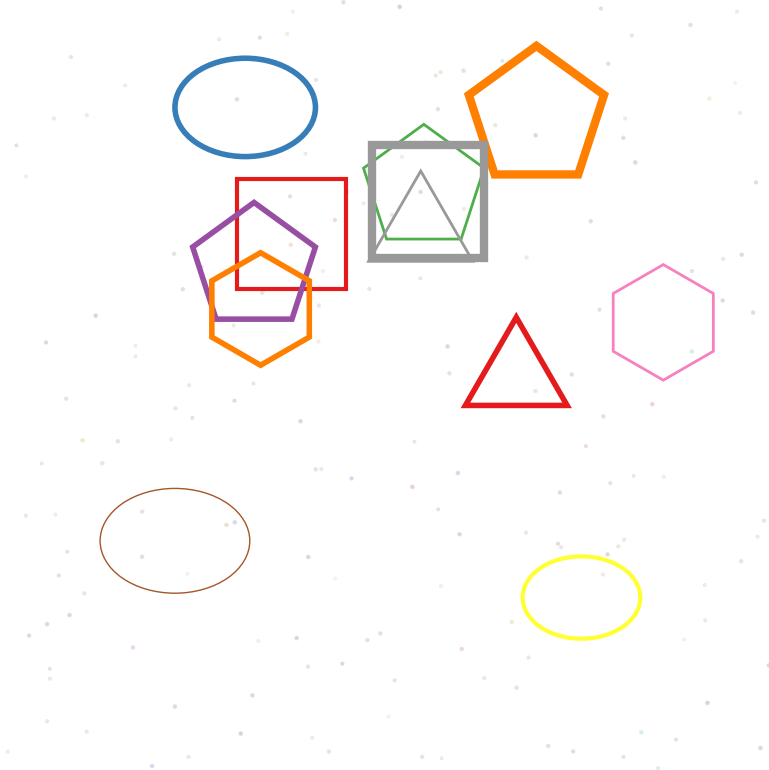[{"shape": "triangle", "thickness": 2, "radius": 0.38, "center": [0.67, 0.512]}, {"shape": "square", "thickness": 1.5, "radius": 0.35, "center": [0.378, 0.696]}, {"shape": "oval", "thickness": 2, "radius": 0.46, "center": [0.318, 0.861]}, {"shape": "pentagon", "thickness": 1, "radius": 0.41, "center": [0.55, 0.756]}, {"shape": "pentagon", "thickness": 2, "radius": 0.42, "center": [0.33, 0.653]}, {"shape": "hexagon", "thickness": 2, "radius": 0.37, "center": [0.338, 0.599]}, {"shape": "pentagon", "thickness": 3, "radius": 0.46, "center": [0.697, 0.848]}, {"shape": "oval", "thickness": 1.5, "radius": 0.38, "center": [0.755, 0.224]}, {"shape": "oval", "thickness": 0.5, "radius": 0.49, "center": [0.227, 0.298]}, {"shape": "hexagon", "thickness": 1, "radius": 0.38, "center": [0.861, 0.581]}, {"shape": "square", "thickness": 3, "radius": 0.36, "center": [0.555, 0.738]}, {"shape": "triangle", "thickness": 1, "radius": 0.39, "center": [0.546, 0.7]}]